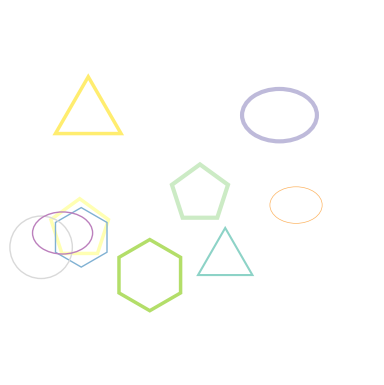[{"shape": "triangle", "thickness": 1.5, "radius": 0.41, "center": [0.585, 0.326]}, {"shape": "pentagon", "thickness": 2.5, "radius": 0.39, "center": [0.207, 0.405]}, {"shape": "oval", "thickness": 3, "radius": 0.49, "center": [0.726, 0.701]}, {"shape": "hexagon", "thickness": 1, "radius": 0.39, "center": [0.211, 0.384]}, {"shape": "oval", "thickness": 0.5, "radius": 0.34, "center": [0.769, 0.467]}, {"shape": "hexagon", "thickness": 2.5, "radius": 0.46, "center": [0.389, 0.285]}, {"shape": "circle", "thickness": 1, "radius": 0.41, "center": [0.107, 0.358]}, {"shape": "oval", "thickness": 1, "radius": 0.39, "center": [0.163, 0.395]}, {"shape": "pentagon", "thickness": 3, "radius": 0.38, "center": [0.519, 0.496]}, {"shape": "triangle", "thickness": 2.5, "radius": 0.49, "center": [0.229, 0.702]}]